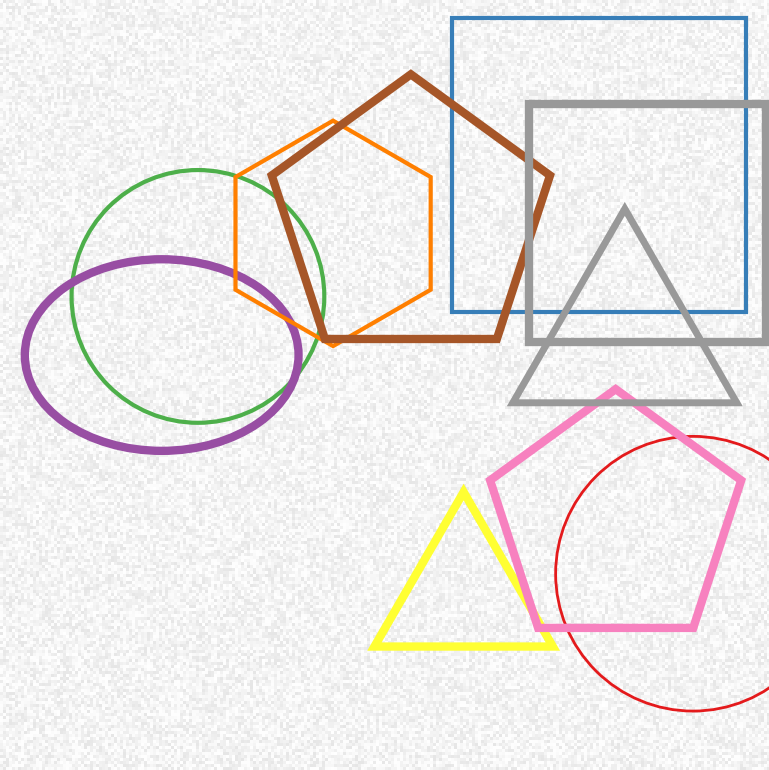[{"shape": "circle", "thickness": 1, "radius": 0.89, "center": [0.9, 0.255]}, {"shape": "square", "thickness": 1.5, "radius": 0.95, "center": [0.778, 0.786]}, {"shape": "circle", "thickness": 1.5, "radius": 0.82, "center": [0.257, 0.615]}, {"shape": "oval", "thickness": 3, "radius": 0.89, "center": [0.21, 0.539]}, {"shape": "hexagon", "thickness": 1.5, "radius": 0.73, "center": [0.433, 0.697]}, {"shape": "triangle", "thickness": 3, "radius": 0.67, "center": [0.602, 0.227]}, {"shape": "pentagon", "thickness": 3, "radius": 0.95, "center": [0.534, 0.713]}, {"shape": "pentagon", "thickness": 3, "radius": 0.86, "center": [0.8, 0.323]}, {"shape": "triangle", "thickness": 2.5, "radius": 0.84, "center": [0.811, 0.561]}, {"shape": "square", "thickness": 3, "radius": 0.77, "center": [0.841, 0.711]}]